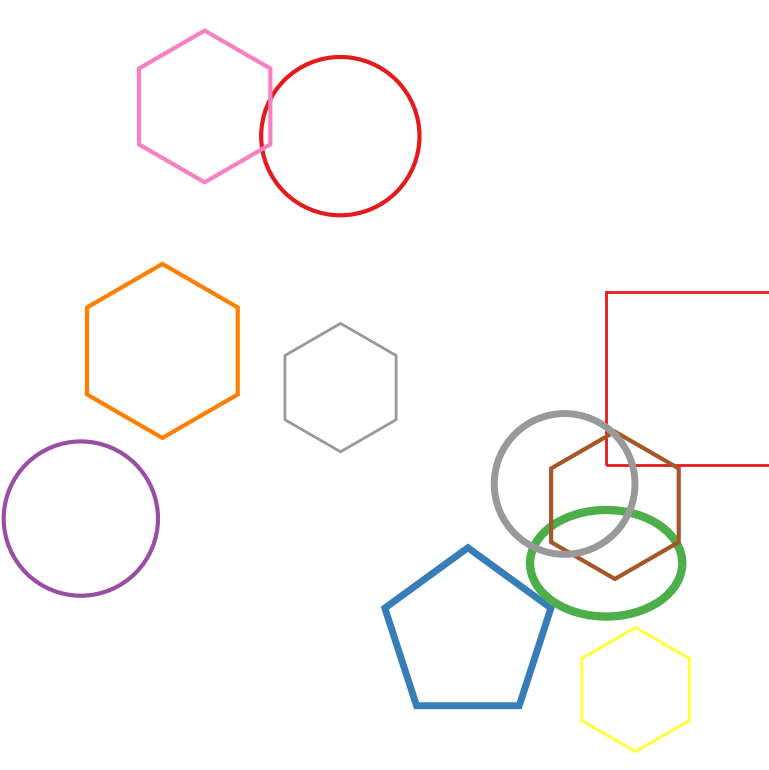[{"shape": "square", "thickness": 1, "radius": 0.56, "center": [0.899, 0.508]}, {"shape": "circle", "thickness": 1.5, "radius": 0.51, "center": [0.442, 0.823]}, {"shape": "pentagon", "thickness": 2.5, "radius": 0.57, "center": [0.608, 0.175]}, {"shape": "oval", "thickness": 3, "radius": 0.49, "center": [0.787, 0.268]}, {"shape": "circle", "thickness": 1.5, "radius": 0.5, "center": [0.105, 0.327]}, {"shape": "hexagon", "thickness": 1.5, "radius": 0.57, "center": [0.211, 0.544]}, {"shape": "hexagon", "thickness": 1, "radius": 0.4, "center": [0.825, 0.104]}, {"shape": "hexagon", "thickness": 1.5, "radius": 0.48, "center": [0.799, 0.344]}, {"shape": "hexagon", "thickness": 1.5, "radius": 0.49, "center": [0.266, 0.862]}, {"shape": "circle", "thickness": 2.5, "radius": 0.46, "center": [0.733, 0.372]}, {"shape": "hexagon", "thickness": 1, "radius": 0.42, "center": [0.442, 0.497]}]